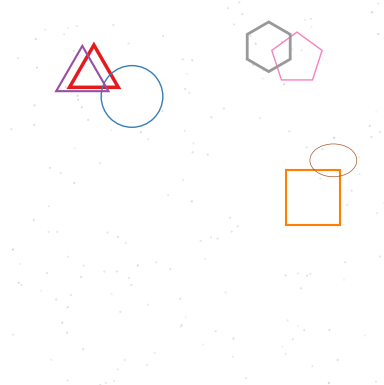[{"shape": "triangle", "thickness": 2.5, "radius": 0.37, "center": [0.244, 0.81]}, {"shape": "circle", "thickness": 1, "radius": 0.4, "center": [0.343, 0.749]}, {"shape": "triangle", "thickness": 1.5, "radius": 0.39, "center": [0.214, 0.802]}, {"shape": "square", "thickness": 1.5, "radius": 0.35, "center": [0.813, 0.487]}, {"shape": "oval", "thickness": 0.5, "radius": 0.3, "center": [0.866, 0.584]}, {"shape": "pentagon", "thickness": 1, "radius": 0.34, "center": [0.771, 0.848]}, {"shape": "hexagon", "thickness": 2, "radius": 0.32, "center": [0.698, 0.879]}]